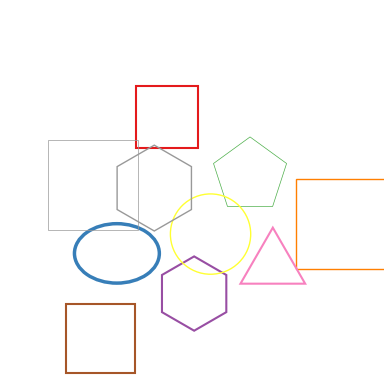[{"shape": "square", "thickness": 1.5, "radius": 0.41, "center": [0.433, 0.696]}, {"shape": "oval", "thickness": 2.5, "radius": 0.55, "center": [0.304, 0.342]}, {"shape": "pentagon", "thickness": 0.5, "radius": 0.5, "center": [0.649, 0.545]}, {"shape": "hexagon", "thickness": 1.5, "radius": 0.48, "center": [0.504, 0.238]}, {"shape": "square", "thickness": 1, "radius": 0.58, "center": [0.886, 0.418]}, {"shape": "circle", "thickness": 1, "radius": 0.52, "center": [0.547, 0.392]}, {"shape": "square", "thickness": 1.5, "radius": 0.45, "center": [0.261, 0.121]}, {"shape": "triangle", "thickness": 1.5, "radius": 0.49, "center": [0.709, 0.312]}, {"shape": "square", "thickness": 0.5, "radius": 0.59, "center": [0.243, 0.519]}, {"shape": "hexagon", "thickness": 1, "radius": 0.56, "center": [0.401, 0.511]}]